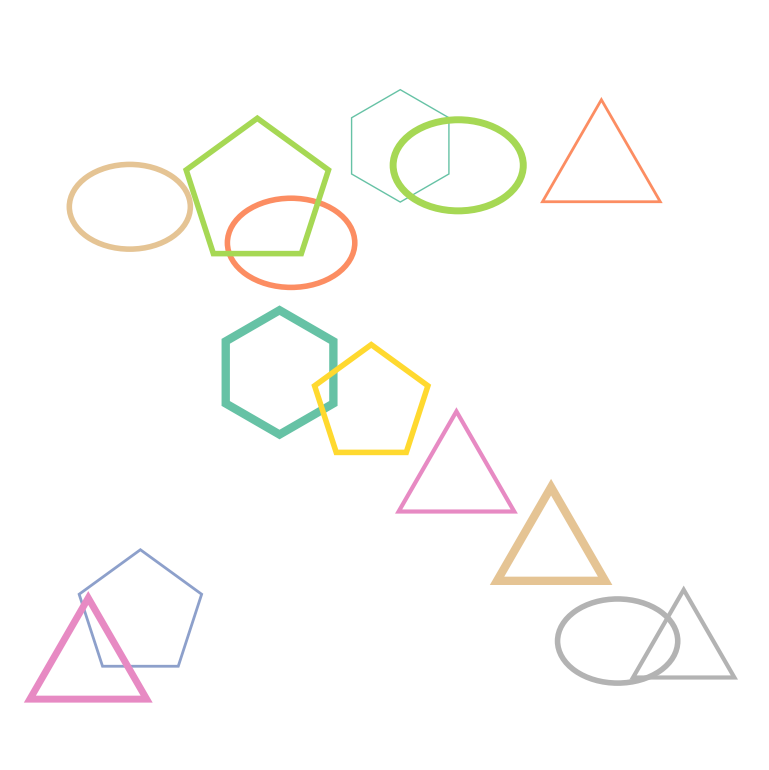[{"shape": "hexagon", "thickness": 0.5, "radius": 0.36, "center": [0.52, 0.811]}, {"shape": "hexagon", "thickness": 3, "radius": 0.4, "center": [0.363, 0.516]}, {"shape": "oval", "thickness": 2, "radius": 0.41, "center": [0.378, 0.685]}, {"shape": "triangle", "thickness": 1, "radius": 0.44, "center": [0.781, 0.782]}, {"shape": "pentagon", "thickness": 1, "radius": 0.42, "center": [0.182, 0.202]}, {"shape": "triangle", "thickness": 2.5, "radius": 0.44, "center": [0.115, 0.136]}, {"shape": "triangle", "thickness": 1.5, "radius": 0.43, "center": [0.593, 0.379]}, {"shape": "oval", "thickness": 2.5, "radius": 0.42, "center": [0.595, 0.785]}, {"shape": "pentagon", "thickness": 2, "radius": 0.49, "center": [0.334, 0.749]}, {"shape": "pentagon", "thickness": 2, "radius": 0.39, "center": [0.482, 0.475]}, {"shape": "triangle", "thickness": 3, "radius": 0.41, "center": [0.716, 0.286]}, {"shape": "oval", "thickness": 2, "radius": 0.39, "center": [0.169, 0.731]}, {"shape": "triangle", "thickness": 1.5, "radius": 0.38, "center": [0.888, 0.158]}, {"shape": "oval", "thickness": 2, "radius": 0.39, "center": [0.802, 0.167]}]